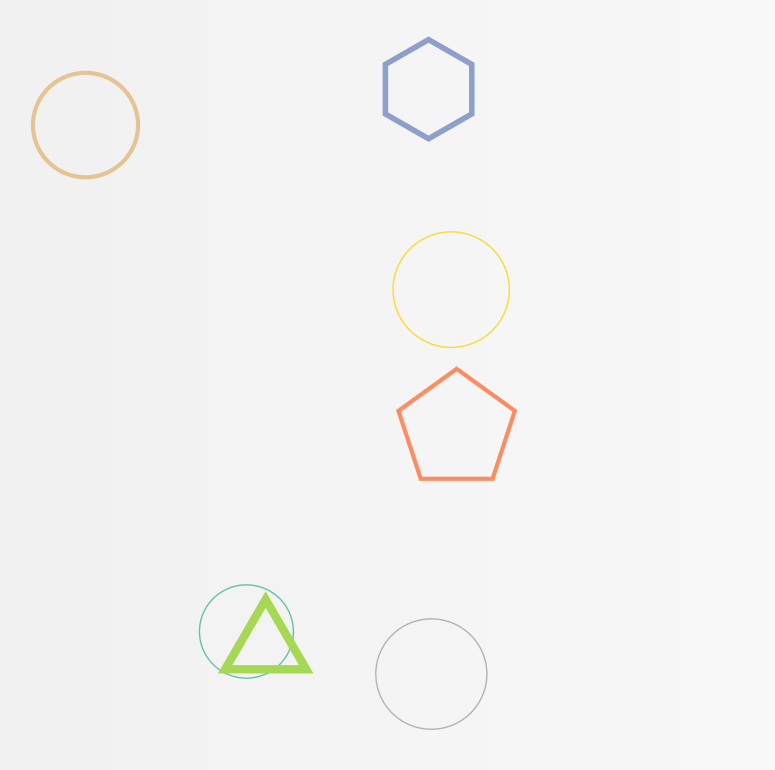[{"shape": "circle", "thickness": 0.5, "radius": 0.3, "center": [0.318, 0.18]}, {"shape": "pentagon", "thickness": 1.5, "radius": 0.39, "center": [0.589, 0.442]}, {"shape": "hexagon", "thickness": 2, "radius": 0.32, "center": [0.553, 0.884]}, {"shape": "triangle", "thickness": 3, "radius": 0.3, "center": [0.343, 0.161]}, {"shape": "circle", "thickness": 0.5, "radius": 0.38, "center": [0.582, 0.624]}, {"shape": "circle", "thickness": 1.5, "radius": 0.34, "center": [0.11, 0.838]}, {"shape": "circle", "thickness": 0.5, "radius": 0.36, "center": [0.557, 0.125]}]